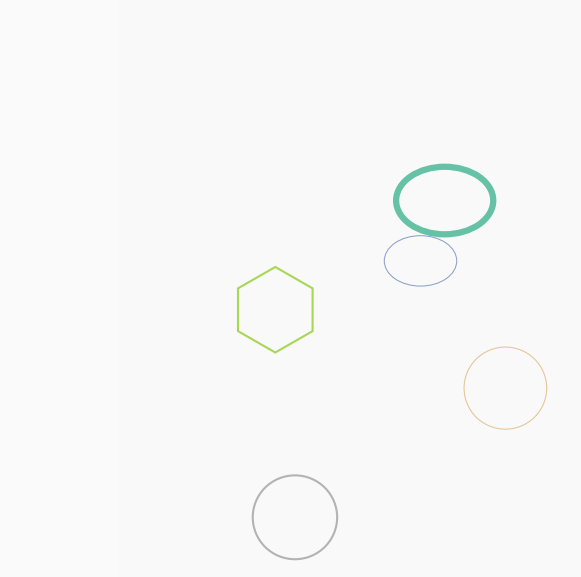[{"shape": "oval", "thickness": 3, "radius": 0.42, "center": [0.765, 0.652]}, {"shape": "oval", "thickness": 0.5, "radius": 0.31, "center": [0.723, 0.547]}, {"shape": "hexagon", "thickness": 1, "radius": 0.37, "center": [0.474, 0.463]}, {"shape": "circle", "thickness": 0.5, "radius": 0.36, "center": [0.869, 0.327]}, {"shape": "circle", "thickness": 1, "radius": 0.36, "center": [0.507, 0.103]}]